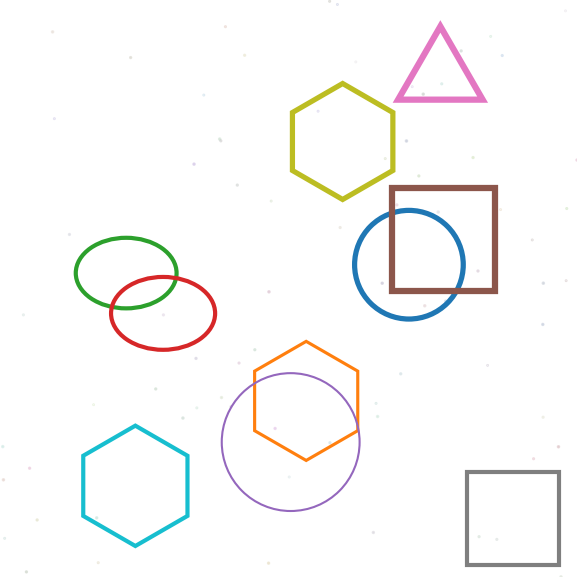[{"shape": "circle", "thickness": 2.5, "radius": 0.47, "center": [0.708, 0.541]}, {"shape": "hexagon", "thickness": 1.5, "radius": 0.52, "center": [0.53, 0.305]}, {"shape": "oval", "thickness": 2, "radius": 0.44, "center": [0.218, 0.526]}, {"shape": "oval", "thickness": 2, "radius": 0.45, "center": [0.282, 0.457]}, {"shape": "circle", "thickness": 1, "radius": 0.6, "center": [0.503, 0.234]}, {"shape": "square", "thickness": 3, "radius": 0.45, "center": [0.769, 0.584]}, {"shape": "triangle", "thickness": 3, "radius": 0.42, "center": [0.763, 0.869]}, {"shape": "square", "thickness": 2, "radius": 0.4, "center": [0.888, 0.102]}, {"shape": "hexagon", "thickness": 2.5, "radius": 0.5, "center": [0.593, 0.754]}, {"shape": "hexagon", "thickness": 2, "radius": 0.52, "center": [0.234, 0.158]}]